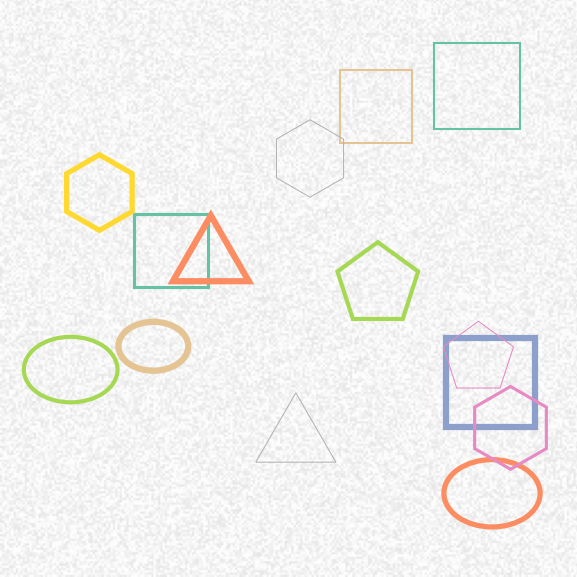[{"shape": "square", "thickness": 1, "radius": 0.37, "center": [0.825, 0.851]}, {"shape": "square", "thickness": 1.5, "radius": 0.32, "center": [0.297, 0.565]}, {"shape": "triangle", "thickness": 3, "radius": 0.38, "center": [0.365, 0.55]}, {"shape": "oval", "thickness": 2.5, "radius": 0.42, "center": [0.852, 0.145]}, {"shape": "square", "thickness": 3, "radius": 0.39, "center": [0.849, 0.337]}, {"shape": "pentagon", "thickness": 0.5, "radius": 0.32, "center": [0.828, 0.379]}, {"shape": "hexagon", "thickness": 1.5, "radius": 0.36, "center": [0.884, 0.258]}, {"shape": "pentagon", "thickness": 2, "radius": 0.37, "center": [0.654, 0.506]}, {"shape": "oval", "thickness": 2, "radius": 0.41, "center": [0.122, 0.359]}, {"shape": "hexagon", "thickness": 2.5, "radius": 0.33, "center": [0.172, 0.666]}, {"shape": "oval", "thickness": 3, "radius": 0.3, "center": [0.266, 0.4]}, {"shape": "square", "thickness": 1, "radius": 0.32, "center": [0.651, 0.815]}, {"shape": "hexagon", "thickness": 0.5, "radius": 0.34, "center": [0.537, 0.725]}, {"shape": "triangle", "thickness": 0.5, "radius": 0.4, "center": [0.512, 0.239]}]